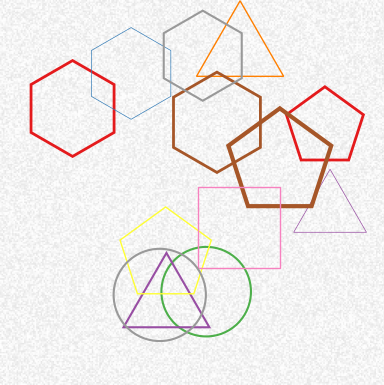[{"shape": "hexagon", "thickness": 2, "radius": 0.62, "center": [0.188, 0.718]}, {"shape": "pentagon", "thickness": 2, "radius": 0.53, "center": [0.844, 0.669]}, {"shape": "hexagon", "thickness": 0.5, "radius": 0.6, "center": [0.341, 0.809]}, {"shape": "circle", "thickness": 1.5, "radius": 0.58, "center": [0.536, 0.242]}, {"shape": "triangle", "thickness": 0.5, "radius": 0.55, "center": [0.857, 0.451]}, {"shape": "triangle", "thickness": 1.5, "radius": 0.64, "center": [0.432, 0.214]}, {"shape": "triangle", "thickness": 1, "radius": 0.65, "center": [0.624, 0.867]}, {"shape": "pentagon", "thickness": 1, "radius": 0.62, "center": [0.43, 0.338]}, {"shape": "pentagon", "thickness": 3, "radius": 0.7, "center": [0.727, 0.578]}, {"shape": "hexagon", "thickness": 2, "radius": 0.65, "center": [0.564, 0.682]}, {"shape": "square", "thickness": 1, "radius": 0.53, "center": [0.621, 0.409]}, {"shape": "hexagon", "thickness": 1.5, "radius": 0.58, "center": [0.527, 0.855]}, {"shape": "circle", "thickness": 1.5, "radius": 0.6, "center": [0.415, 0.234]}]